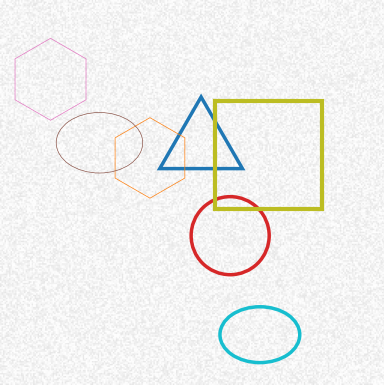[{"shape": "triangle", "thickness": 2.5, "radius": 0.62, "center": [0.522, 0.624]}, {"shape": "hexagon", "thickness": 0.5, "radius": 0.52, "center": [0.39, 0.59]}, {"shape": "circle", "thickness": 2.5, "radius": 0.51, "center": [0.598, 0.388]}, {"shape": "oval", "thickness": 0.5, "radius": 0.56, "center": [0.258, 0.629]}, {"shape": "hexagon", "thickness": 0.5, "radius": 0.53, "center": [0.131, 0.794]}, {"shape": "square", "thickness": 3, "radius": 0.7, "center": [0.697, 0.597]}, {"shape": "oval", "thickness": 2.5, "radius": 0.52, "center": [0.675, 0.131]}]